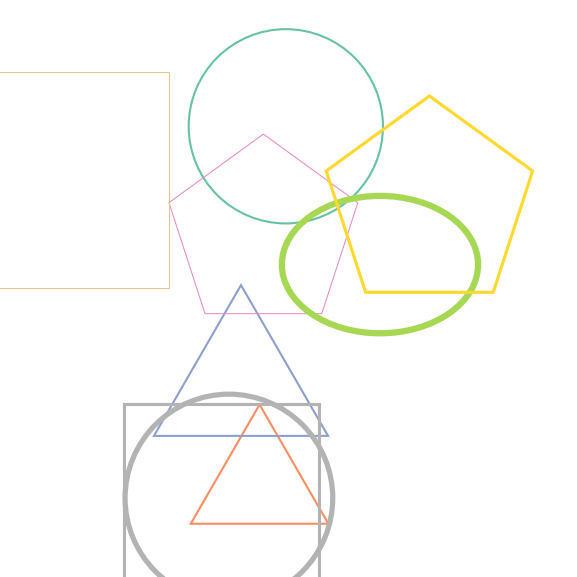[{"shape": "circle", "thickness": 1, "radius": 0.84, "center": [0.495, 0.78]}, {"shape": "triangle", "thickness": 1, "radius": 0.69, "center": [0.449, 0.161]}, {"shape": "triangle", "thickness": 1, "radius": 0.87, "center": [0.417, 0.331]}, {"shape": "pentagon", "thickness": 0.5, "radius": 0.86, "center": [0.456, 0.595]}, {"shape": "oval", "thickness": 3, "radius": 0.85, "center": [0.658, 0.541]}, {"shape": "pentagon", "thickness": 1.5, "radius": 0.94, "center": [0.744, 0.645]}, {"shape": "square", "thickness": 0.5, "radius": 0.93, "center": [0.106, 0.688]}, {"shape": "square", "thickness": 1.5, "radius": 0.85, "center": [0.384, 0.131]}, {"shape": "circle", "thickness": 2.5, "radius": 0.9, "center": [0.396, 0.137]}]